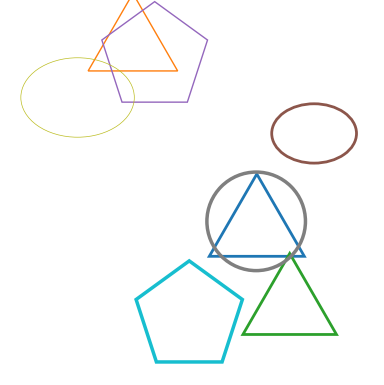[{"shape": "triangle", "thickness": 2, "radius": 0.71, "center": [0.667, 0.406]}, {"shape": "triangle", "thickness": 1, "radius": 0.67, "center": [0.345, 0.883]}, {"shape": "triangle", "thickness": 2, "radius": 0.7, "center": [0.752, 0.201]}, {"shape": "pentagon", "thickness": 1, "radius": 0.72, "center": [0.402, 0.851]}, {"shape": "oval", "thickness": 2, "radius": 0.55, "center": [0.816, 0.653]}, {"shape": "circle", "thickness": 2.5, "radius": 0.64, "center": [0.665, 0.425]}, {"shape": "oval", "thickness": 0.5, "radius": 0.74, "center": [0.201, 0.747]}, {"shape": "pentagon", "thickness": 2.5, "radius": 0.73, "center": [0.492, 0.177]}]